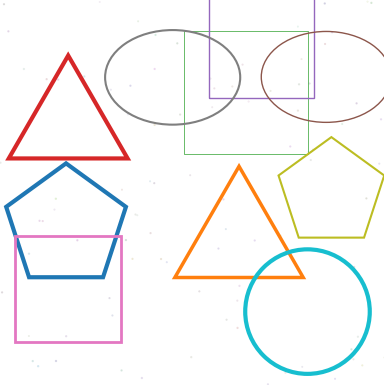[{"shape": "pentagon", "thickness": 3, "radius": 0.82, "center": [0.172, 0.412]}, {"shape": "triangle", "thickness": 2.5, "radius": 0.96, "center": [0.621, 0.375]}, {"shape": "square", "thickness": 0.5, "radius": 0.8, "center": [0.639, 0.76]}, {"shape": "triangle", "thickness": 3, "radius": 0.89, "center": [0.177, 0.678]}, {"shape": "square", "thickness": 1, "radius": 0.68, "center": [0.679, 0.881]}, {"shape": "oval", "thickness": 1, "radius": 0.84, "center": [0.847, 0.8]}, {"shape": "square", "thickness": 2, "radius": 0.69, "center": [0.177, 0.249]}, {"shape": "oval", "thickness": 1.5, "radius": 0.88, "center": [0.448, 0.799]}, {"shape": "pentagon", "thickness": 1.5, "radius": 0.72, "center": [0.861, 0.5]}, {"shape": "circle", "thickness": 3, "radius": 0.81, "center": [0.799, 0.191]}]